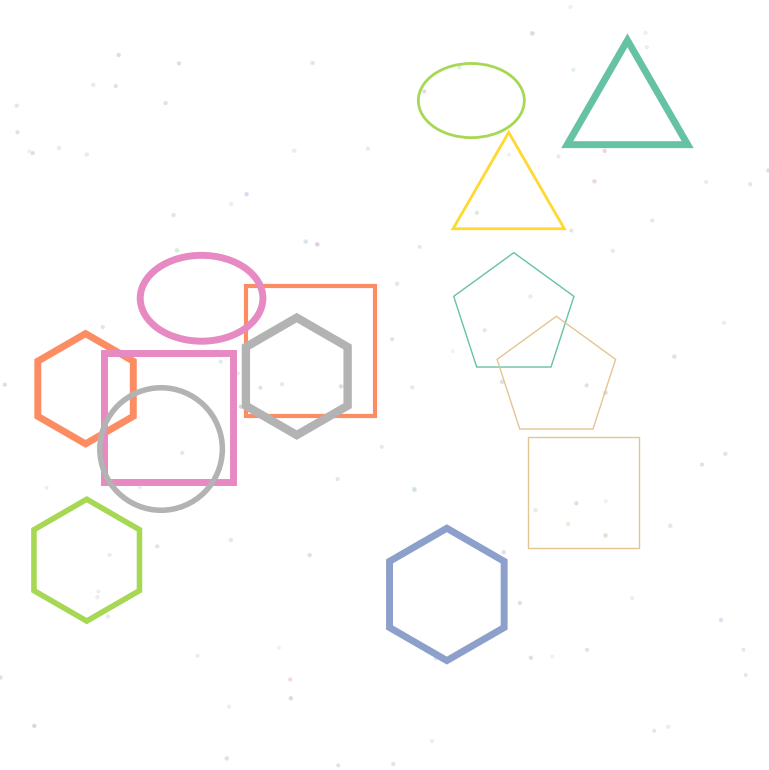[{"shape": "triangle", "thickness": 2.5, "radius": 0.45, "center": [0.815, 0.857]}, {"shape": "pentagon", "thickness": 0.5, "radius": 0.41, "center": [0.667, 0.59]}, {"shape": "square", "thickness": 1.5, "radius": 0.42, "center": [0.403, 0.544]}, {"shape": "hexagon", "thickness": 2.5, "radius": 0.36, "center": [0.111, 0.495]}, {"shape": "hexagon", "thickness": 2.5, "radius": 0.43, "center": [0.58, 0.228]}, {"shape": "square", "thickness": 2.5, "radius": 0.42, "center": [0.219, 0.458]}, {"shape": "oval", "thickness": 2.5, "radius": 0.4, "center": [0.262, 0.613]}, {"shape": "oval", "thickness": 1, "radius": 0.34, "center": [0.612, 0.869]}, {"shape": "hexagon", "thickness": 2, "radius": 0.4, "center": [0.113, 0.273]}, {"shape": "triangle", "thickness": 1, "radius": 0.42, "center": [0.661, 0.745]}, {"shape": "pentagon", "thickness": 0.5, "radius": 0.4, "center": [0.723, 0.508]}, {"shape": "square", "thickness": 0.5, "radius": 0.36, "center": [0.758, 0.361]}, {"shape": "hexagon", "thickness": 3, "radius": 0.38, "center": [0.385, 0.511]}, {"shape": "circle", "thickness": 2, "radius": 0.4, "center": [0.209, 0.417]}]